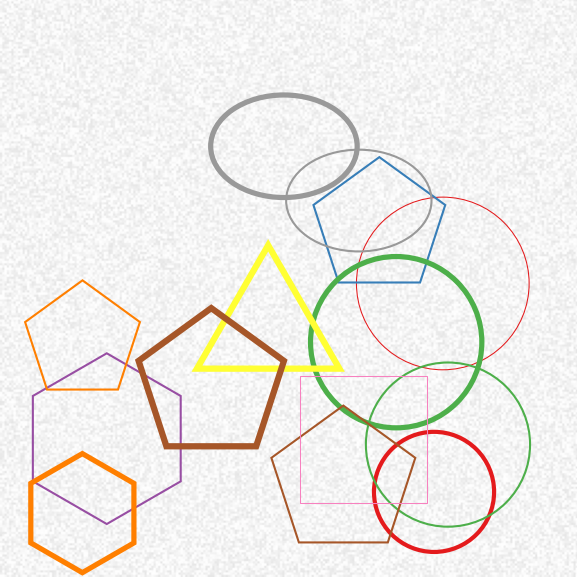[{"shape": "circle", "thickness": 2, "radius": 0.52, "center": [0.752, 0.147]}, {"shape": "circle", "thickness": 0.5, "radius": 0.75, "center": [0.767, 0.508]}, {"shape": "pentagon", "thickness": 1, "radius": 0.6, "center": [0.657, 0.607]}, {"shape": "circle", "thickness": 1, "radius": 0.71, "center": [0.776, 0.229]}, {"shape": "circle", "thickness": 2.5, "radius": 0.74, "center": [0.686, 0.407]}, {"shape": "hexagon", "thickness": 1, "radius": 0.74, "center": [0.185, 0.24]}, {"shape": "hexagon", "thickness": 2.5, "radius": 0.52, "center": [0.143, 0.111]}, {"shape": "pentagon", "thickness": 1, "radius": 0.52, "center": [0.143, 0.409]}, {"shape": "triangle", "thickness": 3, "radius": 0.71, "center": [0.464, 0.432]}, {"shape": "pentagon", "thickness": 1, "radius": 0.66, "center": [0.595, 0.166]}, {"shape": "pentagon", "thickness": 3, "radius": 0.66, "center": [0.366, 0.333]}, {"shape": "square", "thickness": 0.5, "radius": 0.55, "center": [0.629, 0.238]}, {"shape": "oval", "thickness": 2.5, "radius": 0.63, "center": [0.492, 0.746]}, {"shape": "oval", "thickness": 1, "radius": 0.63, "center": [0.621, 0.652]}]